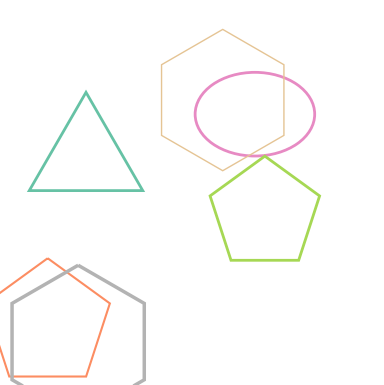[{"shape": "triangle", "thickness": 2, "radius": 0.85, "center": [0.223, 0.59]}, {"shape": "pentagon", "thickness": 1.5, "radius": 0.85, "center": [0.124, 0.159]}, {"shape": "oval", "thickness": 2, "radius": 0.78, "center": [0.662, 0.703]}, {"shape": "pentagon", "thickness": 2, "radius": 0.75, "center": [0.688, 0.445]}, {"shape": "hexagon", "thickness": 1, "radius": 0.92, "center": [0.579, 0.74]}, {"shape": "hexagon", "thickness": 2.5, "radius": 0.99, "center": [0.203, 0.113]}]